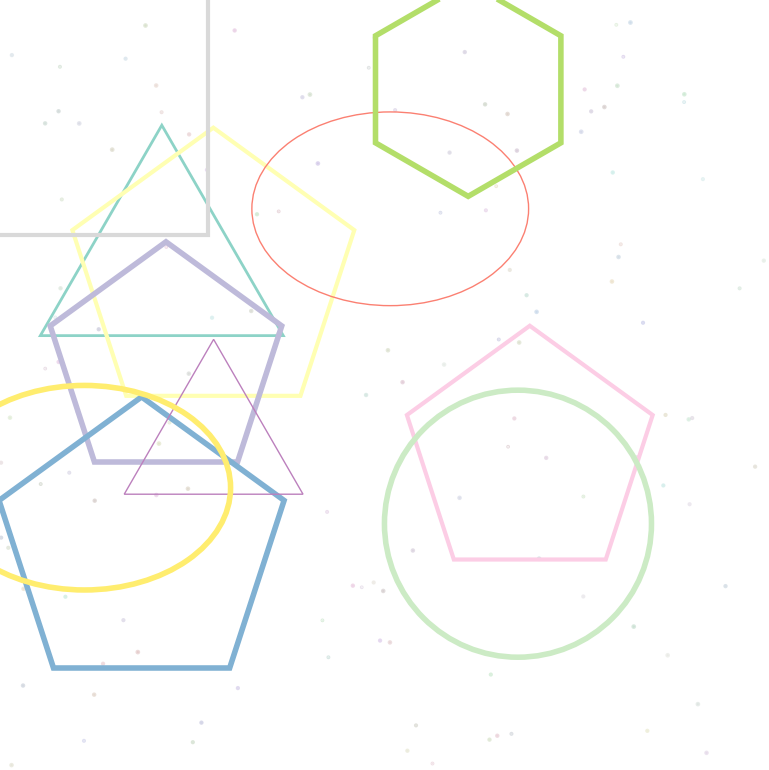[{"shape": "triangle", "thickness": 1, "radius": 0.91, "center": [0.21, 0.655]}, {"shape": "pentagon", "thickness": 1.5, "radius": 0.96, "center": [0.277, 0.642]}, {"shape": "pentagon", "thickness": 2, "radius": 0.79, "center": [0.216, 0.528]}, {"shape": "oval", "thickness": 0.5, "radius": 0.9, "center": [0.507, 0.729]}, {"shape": "pentagon", "thickness": 2, "radius": 0.97, "center": [0.184, 0.29]}, {"shape": "hexagon", "thickness": 2, "radius": 0.7, "center": [0.608, 0.884]}, {"shape": "pentagon", "thickness": 1.5, "radius": 0.84, "center": [0.688, 0.409]}, {"shape": "square", "thickness": 1.5, "radius": 0.82, "center": [0.105, 0.86]}, {"shape": "triangle", "thickness": 0.5, "radius": 0.67, "center": [0.277, 0.425]}, {"shape": "circle", "thickness": 2, "radius": 0.87, "center": [0.673, 0.32]}, {"shape": "oval", "thickness": 2, "radius": 0.95, "center": [0.11, 0.367]}]